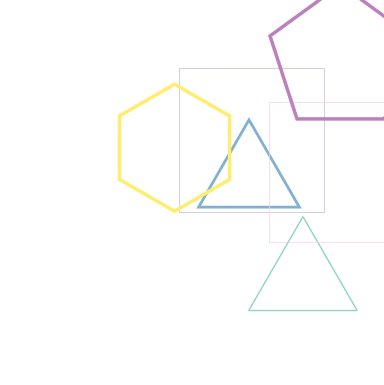[{"shape": "triangle", "thickness": 1, "radius": 0.81, "center": [0.787, 0.275]}, {"shape": "square", "thickness": 0.5, "radius": 0.94, "center": [0.654, 0.637]}, {"shape": "triangle", "thickness": 2, "radius": 0.76, "center": [0.647, 0.538]}, {"shape": "square", "thickness": 0.5, "radius": 0.91, "center": [0.88, 0.554]}, {"shape": "pentagon", "thickness": 2.5, "radius": 0.96, "center": [0.885, 0.847]}, {"shape": "hexagon", "thickness": 2.5, "radius": 0.83, "center": [0.453, 0.616]}]